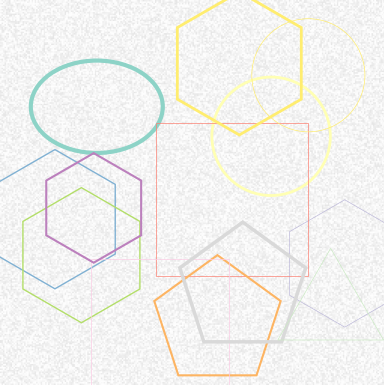[{"shape": "oval", "thickness": 3, "radius": 0.86, "center": [0.251, 0.723]}, {"shape": "circle", "thickness": 2, "radius": 0.77, "center": [0.704, 0.646]}, {"shape": "hexagon", "thickness": 0.5, "radius": 0.83, "center": [0.895, 0.316]}, {"shape": "square", "thickness": 0.5, "radius": 0.99, "center": [0.603, 0.482]}, {"shape": "hexagon", "thickness": 1, "radius": 0.9, "center": [0.143, 0.431]}, {"shape": "pentagon", "thickness": 1.5, "radius": 0.86, "center": [0.565, 0.165]}, {"shape": "hexagon", "thickness": 1, "radius": 0.88, "center": [0.211, 0.337]}, {"shape": "square", "thickness": 0.5, "radius": 0.9, "center": [0.416, 0.148]}, {"shape": "pentagon", "thickness": 2.5, "radius": 0.86, "center": [0.631, 0.251]}, {"shape": "hexagon", "thickness": 1.5, "radius": 0.71, "center": [0.243, 0.46]}, {"shape": "triangle", "thickness": 0.5, "radius": 0.79, "center": [0.859, 0.196]}, {"shape": "circle", "thickness": 0.5, "radius": 0.73, "center": [0.801, 0.805]}, {"shape": "hexagon", "thickness": 2, "radius": 0.93, "center": [0.622, 0.835]}]